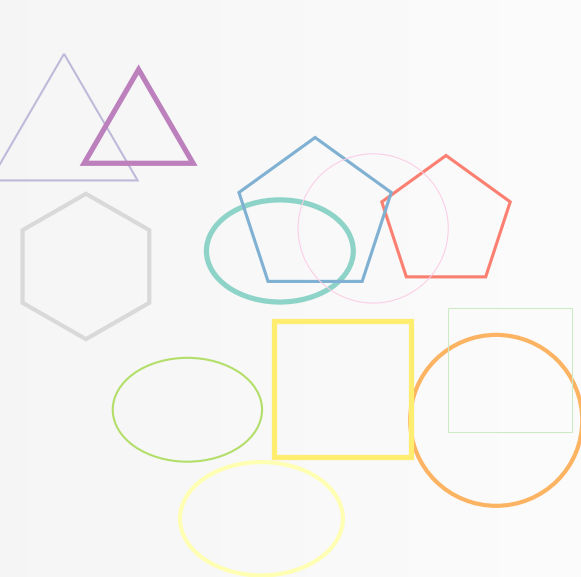[{"shape": "oval", "thickness": 2.5, "radius": 0.63, "center": [0.481, 0.565]}, {"shape": "oval", "thickness": 2, "radius": 0.7, "center": [0.45, 0.101]}, {"shape": "triangle", "thickness": 1, "radius": 0.73, "center": [0.11, 0.76]}, {"shape": "pentagon", "thickness": 1.5, "radius": 0.58, "center": [0.767, 0.614]}, {"shape": "pentagon", "thickness": 1.5, "radius": 0.69, "center": [0.542, 0.623]}, {"shape": "circle", "thickness": 2, "radius": 0.74, "center": [0.854, 0.271]}, {"shape": "oval", "thickness": 1, "radius": 0.64, "center": [0.322, 0.29]}, {"shape": "circle", "thickness": 0.5, "radius": 0.65, "center": [0.642, 0.604]}, {"shape": "hexagon", "thickness": 2, "radius": 0.63, "center": [0.148, 0.538]}, {"shape": "triangle", "thickness": 2.5, "radius": 0.54, "center": [0.238, 0.771]}, {"shape": "square", "thickness": 0.5, "radius": 0.54, "center": [0.877, 0.359]}, {"shape": "square", "thickness": 2.5, "radius": 0.59, "center": [0.589, 0.325]}]